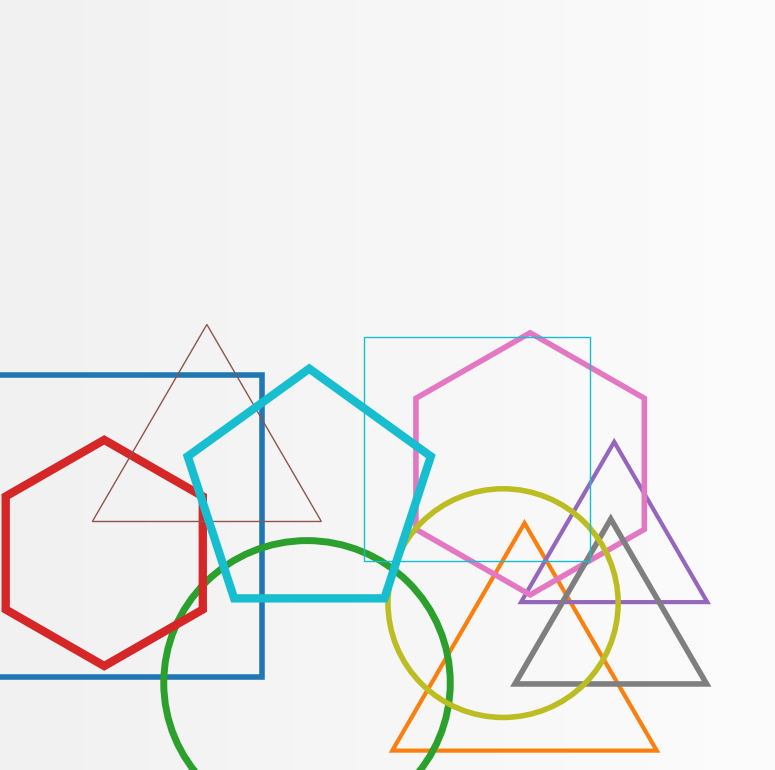[{"shape": "square", "thickness": 2, "radius": 0.98, "center": [0.142, 0.317]}, {"shape": "triangle", "thickness": 1.5, "radius": 0.99, "center": [0.677, 0.124]}, {"shape": "circle", "thickness": 2.5, "radius": 0.92, "center": [0.396, 0.113]}, {"shape": "hexagon", "thickness": 3, "radius": 0.73, "center": [0.135, 0.282]}, {"shape": "triangle", "thickness": 1.5, "radius": 0.69, "center": [0.793, 0.287]}, {"shape": "triangle", "thickness": 0.5, "radius": 0.85, "center": [0.267, 0.408]}, {"shape": "hexagon", "thickness": 2, "radius": 0.85, "center": [0.684, 0.398]}, {"shape": "triangle", "thickness": 2, "radius": 0.71, "center": [0.788, 0.183]}, {"shape": "circle", "thickness": 2, "radius": 0.74, "center": [0.649, 0.217]}, {"shape": "pentagon", "thickness": 3, "radius": 0.82, "center": [0.399, 0.356]}, {"shape": "square", "thickness": 0.5, "radius": 0.73, "center": [0.616, 0.417]}]